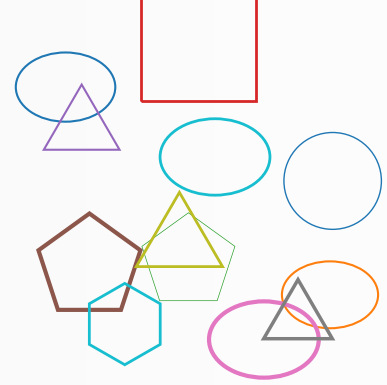[{"shape": "oval", "thickness": 1.5, "radius": 0.64, "center": [0.169, 0.774]}, {"shape": "circle", "thickness": 1, "radius": 0.63, "center": [0.858, 0.53]}, {"shape": "oval", "thickness": 1.5, "radius": 0.62, "center": [0.852, 0.234]}, {"shape": "pentagon", "thickness": 0.5, "radius": 0.63, "center": [0.486, 0.321]}, {"shape": "square", "thickness": 2, "radius": 0.74, "center": [0.513, 0.886]}, {"shape": "triangle", "thickness": 1.5, "radius": 0.56, "center": [0.211, 0.667]}, {"shape": "pentagon", "thickness": 3, "radius": 0.69, "center": [0.231, 0.307]}, {"shape": "oval", "thickness": 3, "radius": 0.71, "center": [0.681, 0.118]}, {"shape": "triangle", "thickness": 2.5, "radius": 0.51, "center": [0.769, 0.171]}, {"shape": "triangle", "thickness": 2, "radius": 0.64, "center": [0.463, 0.372]}, {"shape": "oval", "thickness": 2, "radius": 0.71, "center": [0.555, 0.592]}, {"shape": "hexagon", "thickness": 2, "radius": 0.53, "center": [0.322, 0.158]}]